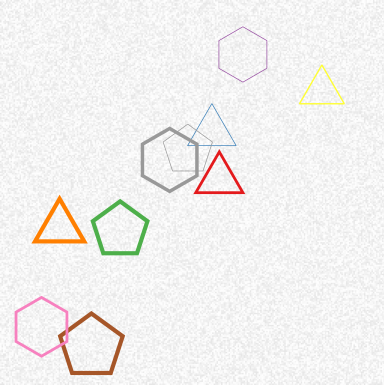[{"shape": "triangle", "thickness": 2, "radius": 0.35, "center": [0.57, 0.535]}, {"shape": "triangle", "thickness": 0.5, "radius": 0.36, "center": [0.55, 0.658]}, {"shape": "pentagon", "thickness": 3, "radius": 0.37, "center": [0.312, 0.402]}, {"shape": "hexagon", "thickness": 0.5, "radius": 0.36, "center": [0.631, 0.859]}, {"shape": "triangle", "thickness": 3, "radius": 0.37, "center": [0.155, 0.41]}, {"shape": "triangle", "thickness": 1, "radius": 0.34, "center": [0.836, 0.764]}, {"shape": "pentagon", "thickness": 3, "radius": 0.43, "center": [0.237, 0.1]}, {"shape": "hexagon", "thickness": 2, "radius": 0.38, "center": [0.108, 0.151]}, {"shape": "pentagon", "thickness": 0.5, "radius": 0.34, "center": [0.488, 0.61]}, {"shape": "hexagon", "thickness": 2.5, "radius": 0.41, "center": [0.441, 0.585]}]